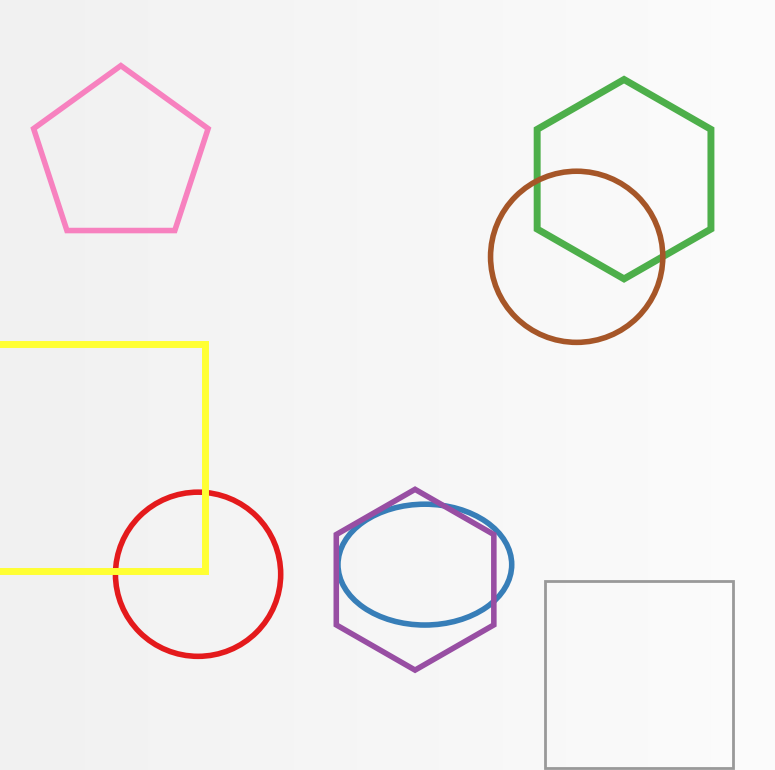[{"shape": "circle", "thickness": 2, "radius": 0.53, "center": [0.256, 0.254]}, {"shape": "oval", "thickness": 2, "radius": 0.56, "center": [0.548, 0.267]}, {"shape": "hexagon", "thickness": 2.5, "radius": 0.65, "center": [0.805, 0.767]}, {"shape": "hexagon", "thickness": 2, "radius": 0.59, "center": [0.536, 0.247]}, {"shape": "square", "thickness": 2.5, "radius": 0.74, "center": [0.116, 0.406]}, {"shape": "circle", "thickness": 2, "radius": 0.56, "center": [0.744, 0.666]}, {"shape": "pentagon", "thickness": 2, "radius": 0.59, "center": [0.156, 0.796]}, {"shape": "square", "thickness": 1, "radius": 0.61, "center": [0.824, 0.124]}]